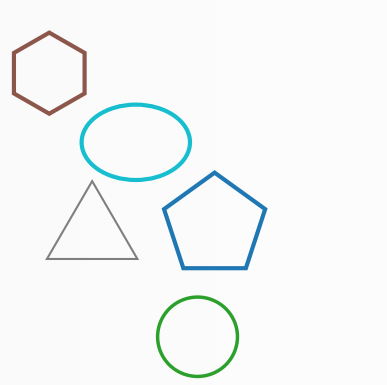[{"shape": "pentagon", "thickness": 3, "radius": 0.69, "center": [0.554, 0.414]}, {"shape": "circle", "thickness": 2.5, "radius": 0.52, "center": [0.51, 0.125]}, {"shape": "hexagon", "thickness": 3, "radius": 0.53, "center": [0.127, 0.81]}, {"shape": "triangle", "thickness": 1.5, "radius": 0.67, "center": [0.238, 0.395]}, {"shape": "oval", "thickness": 3, "radius": 0.7, "center": [0.35, 0.63]}]